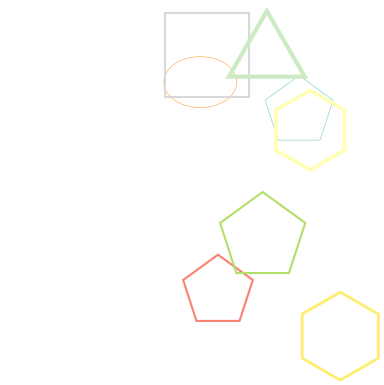[{"shape": "pentagon", "thickness": 0.5, "radius": 0.46, "center": [0.777, 0.711]}, {"shape": "hexagon", "thickness": 2.5, "radius": 0.52, "center": [0.806, 0.662]}, {"shape": "pentagon", "thickness": 1.5, "radius": 0.48, "center": [0.566, 0.243]}, {"shape": "oval", "thickness": 0.5, "radius": 0.47, "center": [0.52, 0.787]}, {"shape": "pentagon", "thickness": 1.5, "radius": 0.58, "center": [0.682, 0.385]}, {"shape": "square", "thickness": 1.5, "radius": 0.54, "center": [0.537, 0.857]}, {"shape": "triangle", "thickness": 3, "radius": 0.57, "center": [0.693, 0.858]}, {"shape": "hexagon", "thickness": 2, "radius": 0.57, "center": [0.884, 0.127]}]